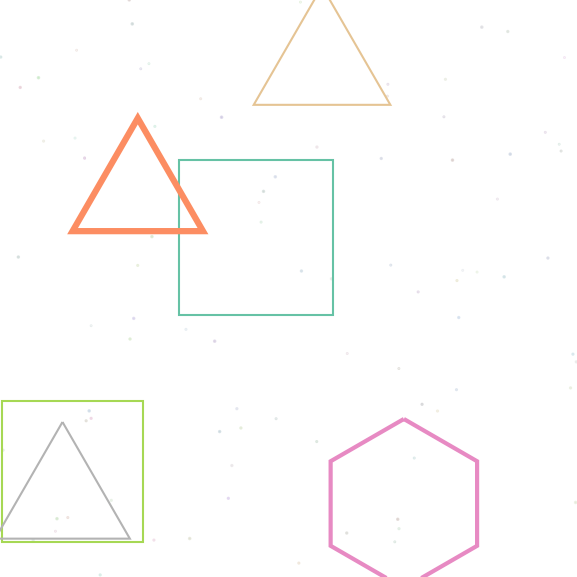[{"shape": "square", "thickness": 1, "radius": 0.67, "center": [0.443, 0.588]}, {"shape": "triangle", "thickness": 3, "radius": 0.65, "center": [0.239, 0.664]}, {"shape": "hexagon", "thickness": 2, "radius": 0.73, "center": [0.699, 0.127]}, {"shape": "square", "thickness": 1, "radius": 0.61, "center": [0.126, 0.182]}, {"shape": "triangle", "thickness": 1, "radius": 0.68, "center": [0.558, 0.886]}, {"shape": "triangle", "thickness": 1, "radius": 0.67, "center": [0.108, 0.134]}]